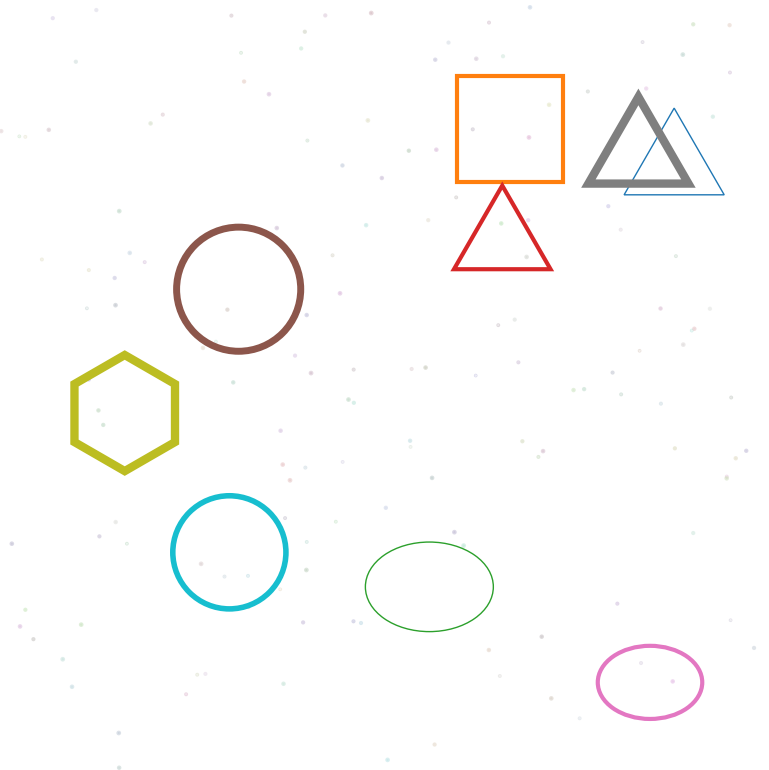[{"shape": "triangle", "thickness": 0.5, "radius": 0.38, "center": [0.876, 0.785]}, {"shape": "square", "thickness": 1.5, "radius": 0.34, "center": [0.662, 0.832]}, {"shape": "oval", "thickness": 0.5, "radius": 0.42, "center": [0.558, 0.238]}, {"shape": "triangle", "thickness": 1.5, "radius": 0.36, "center": [0.652, 0.687]}, {"shape": "circle", "thickness": 2.5, "radius": 0.4, "center": [0.31, 0.624]}, {"shape": "oval", "thickness": 1.5, "radius": 0.34, "center": [0.844, 0.114]}, {"shape": "triangle", "thickness": 3, "radius": 0.38, "center": [0.829, 0.799]}, {"shape": "hexagon", "thickness": 3, "radius": 0.38, "center": [0.162, 0.464]}, {"shape": "circle", "thickness": 2, "radius": 0.37, "center": [0.298, 0.283]}]